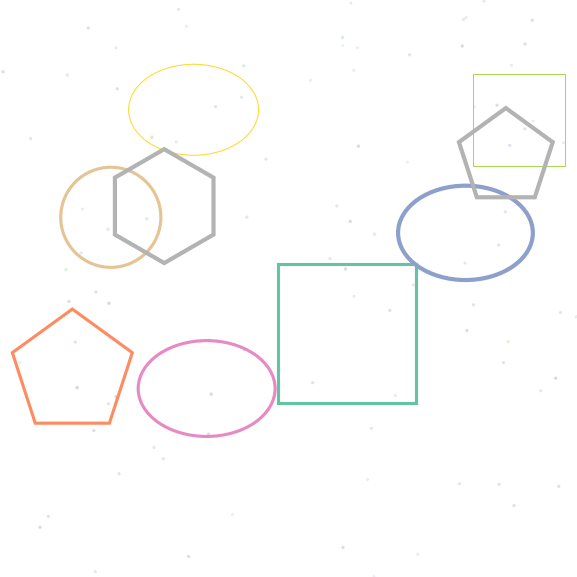[{"shape": "square", "thickness": 1.5, "radius": 0.6, "center": [0.601, 0.421]}, {"shape": "pentagon", "thickness": 1.5, "radius": 0.55, "center": [0.125, 0.355]}, {"shape": "oval", "thickness": 2, "radius": 0.58, "center": [0.806, 0.596]}, {"shape": "oval", "thickness": 1.5, "radius": 0.59, "center": [0.358, 0.326]}, {"shape": "square", "thickness": 0.5, "radius": 0.4, "center": [0.898, 0.792]}, {"shape": "oval", "thickness": 0.5, "radius": 0.56, "center": [0.335, 0.809]}, {"shape": "circle", "thickness": 1.5, "radius": 0.43, "center": [0.192, 0.623]}, {"shape": "pentagon", "thickness": 2, "radius": 0.43, "center": [0.876, 0.727]}, {"shape": "hexagon", "thickness": 2, "radius": 0.49, "center": [0.284, 0.642]}]